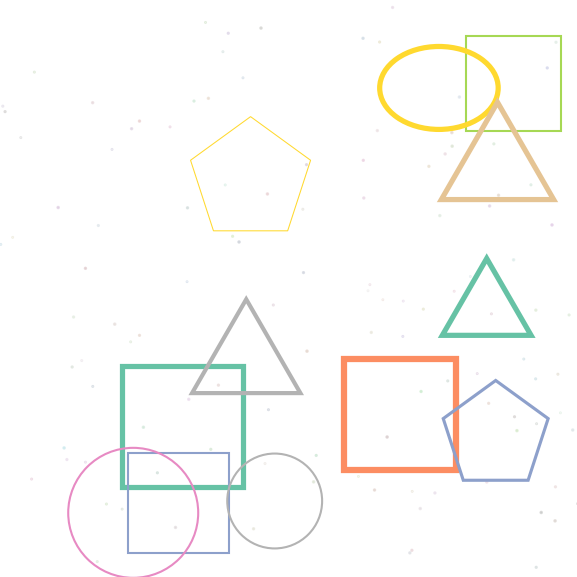[{"shape": "triangle", "thickness": 2.5, "radius": 0.44, "center": [0.843, 0.463]}, {"shape": "square", "thickness": 2.5, "radius": 0.52, "center": [0.317, 0.261]}, {"shape": "square", "thickness": 3, "radius": 0.48, "center": [0.692, 0.281]}, {"shape": "square", "thickness": 1, "radius": 0.43, "center": [0.309, 0.128]}, {"shape": "pentagon", "thickness": 1.5, "radius": 0.48, "center": [0.858, 0.245]}, {"shape": "circle", "thickness": 1, "radius": 0.56, "center": [0.231, 0.111]}, {"shape": "square", "thickness": 1, "radius": 0.41, "center": [0.889, 0.854]}, {"shape": "pentagon", "thickness": 0.5, "radius": 0.55, "center": [0.434, 0.688]}, {"shape": "oval", "thickness": 2.5, "radius": 0.51, "center": [0.76, 0.847]}, {"shape": "triangle", "thickness": 2.5, "radius": 0.56, "center": [0.861, 0.71]}, {"shape": "circle", "thickness": 1, "radius": 0.41, "center": [0.476, 0.132]}, {"shape": "triangle", "thickness": 2, "radius": 0.54, "center": [0.426, 0.373]}]